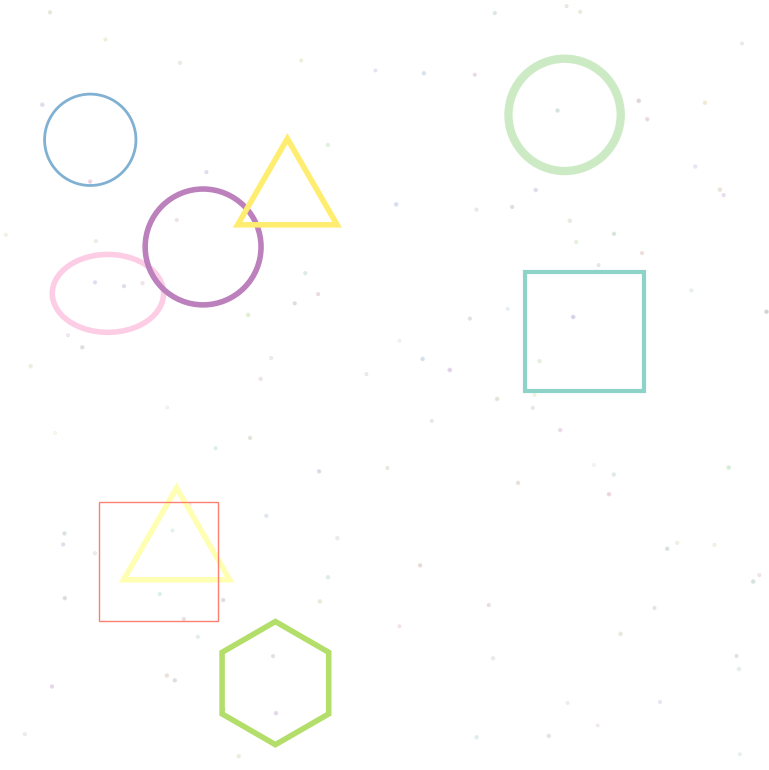[{"shape": "square", "thickness": 1.5, "radius": 0.39, "center": [0.76, 0.569]}, {"shape": "triangle", "thickness": 2, "radius": 0.4, "center": [0.229, 0.287]}, {"shape": "square", "thickness": 0.5, "radius": 0.39, "center": [0.206, 0.271]}, {"shape": "circle", "thickness": 1, "radius": 0.3, "center": [0.117, 0.818]}, {"shape": "hexagon", "thickness": 2, "radius": 0.4, "center": [0.358, 0.113]}, {"shape": "oval", "thickness": 2, "radius": 0.36, "center": [0.14, 0.619]}, {"shape": "circle", "thickness": 2, "radius": 0.38, "center": [0.264, 0.679]}, {"shape": "circle", "thickness": 3, "radius": 0.36, "center": [0.733, 0.851]}, {"shape": "triangle", "thickness": 2, "radius": 0.37, "center": [0.373, 0.745]}]